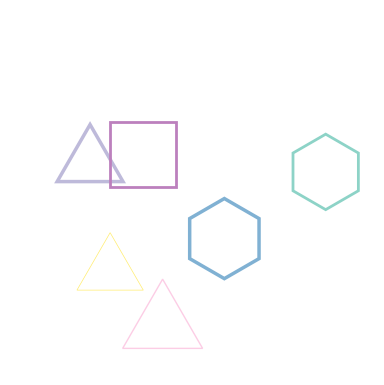[{"shape": "hexagon", "thickness": 2, "radius": 0.49, "center": [0.846, 0.553]}, {"shape": "triangle", "thickness": 2.5, "radius": 0.49, "center": [0.234, 0.578]}, {"shape": "hexagon", "thickness": 2.5, "radius": 0.52, "center": [0.583, 0.38]}, {"shape": "triangle", "thickness": 1, "radius": 0.6, "center": [0.422, 0.155]}, {"shape": "square", "thickness": 2, "radius": 0.42, "center": [0.372, 0.598]}, {"shape": "triangle", "thickness": 0.5, "radius": 0.5, "center": [0.286, 0.296]}]